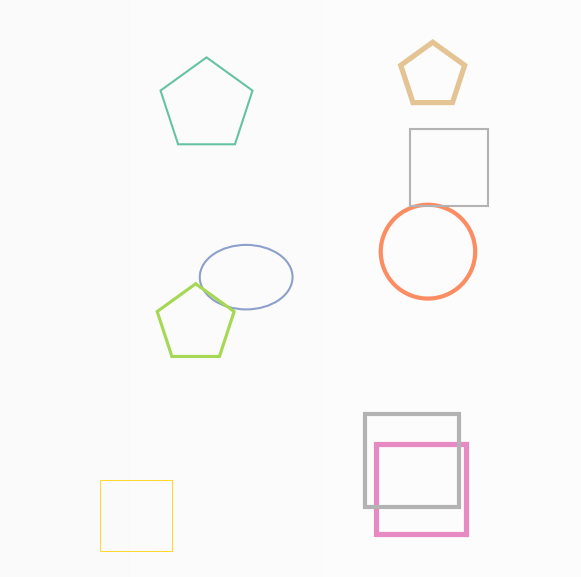[{"shape": "pentagon", "thickness": 1, "radius": 0.42, "center": [0.355, 0.817]}, {"shape": "circle", "thickness": 2, "radius": 0.41, "center": [0.736, 0.563]}, {"shape": "oval", "thickness": 1, "radius": 0.4, "center": [0.423, 0.519]}, {"shape": "square", "thickness": 2.5, "radius": 0.39, "center": [0.724, 0.152]}, {"shape": "pentagon", "thickness": 1.5, "radius": 0.35, "center": [0.337, 0.438]}, {"shape": "square", "thickness": 0.5, "radius": 0.31, "center": [0.234, 0.107]}, {"shape": "pentagon", "thickness": 2.5, "radius": 0.29, "center": [0.744, 0.868]}, {"shape": "square", "thickness": 2, "radius": 0.4, "center": [0.709, 0.201]}, {"shape": "square", "thickness": 1, "radius": 0.33, "center": [0.773, 0.709]}]